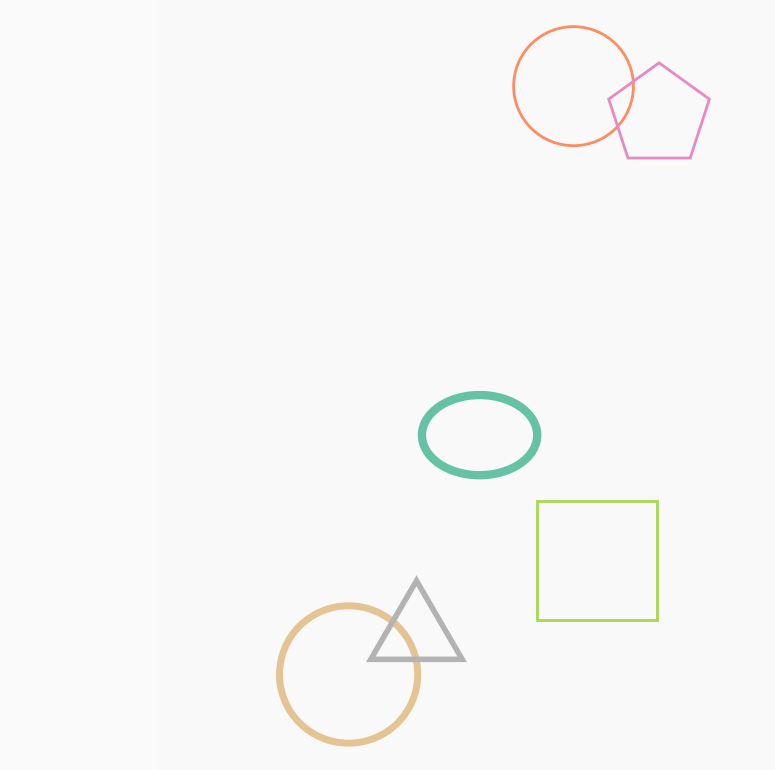[{"shape": "oval", "thickness": 3, "radius": 0.37, "center": [0.619, 0.435]}, {"shape": "circle", "thickness": 1, "radius": 0.39, "center": [0.74, 0.888]}, {"shape": "pentagon", "thickness": 1, "radius": 0.34, "center": [0.85, 0.85]}, {"shape": "square", "thickness": 1, "radius": 0.39, "center": [0.77, 0.272]}, {"shape": "circle", "thickness": 2.5, "radius": 0.45, "center": [0.45, 0.124]}, {"shape": "triangle", "thickness": 2, "radius": 0.34, "center": [0.537, 0.178]}]